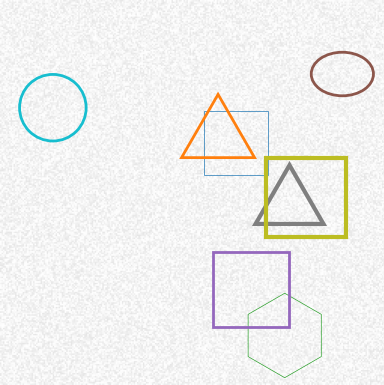[{"shape": "square", "thickness": 0.5, "radius": 0.41, "center": [0.614, 0.628]}, {"shape": "triangle", "thickness": 2, "radius": 0.55, "center": [0.566, 0.645]}, {"shape": "hexagon", "thickness": 0.5, "radius": 0.55, "center": [0.739, 0.129]}, {"shape": "square", "thickness": 2, "radius": 0.49, "center": [0.652, 0.248]}, {"shape": "oval", "thickness": 2, "radius": 0.4, "center": [0.889, 0.808]}, {"shape": "triangle", "thickness": 3, "radius": 0.51, "center": [0.752, 0.469]}, {"shape": "square", "thickness": 3, "radius": 0.52, "center": [0.794, 0.487]}, {"shape": "circle", "thickness": 2, "radius": 0.43, "center": [0.137, 0.72]}]